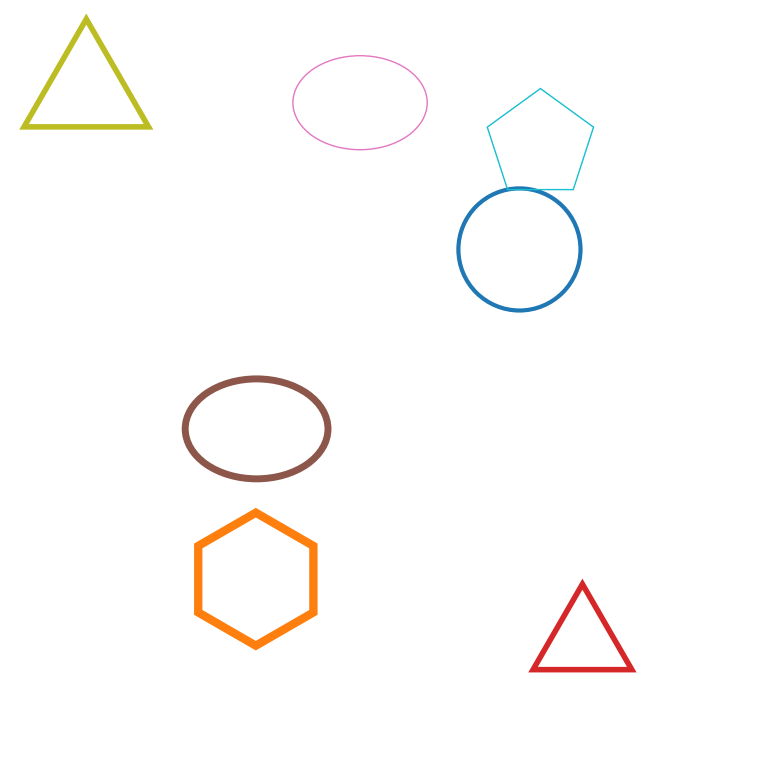[{"shape": "circle", "thickness": 1.5, "radius": 0.4, "center": [0.675, 0.676]}, {"shape": "hexagon", "thickness": 3, "radius": 0.43, "center": [0.332, 0.248]}, {"shape": "triangle", "thickness": 2, "radius": 0.37, "center": [0.756, 0.167]}, {"shape": "oval", "thickness": 2.5, "radius": 0.46, "center": [0.333, 0.443]}, {"shape": "oval", "thickness": 0.5, "radius": 0.44, "center": [0.468, 0.867]}, {"shape": "triangle", "thickness": 2, "radius": 0.47, "center": [0.112, 0.882]}, {"shape": "pentagon", "thickness": 0.5, "radius": 0.36, "center": [0.702, 0.812]}]